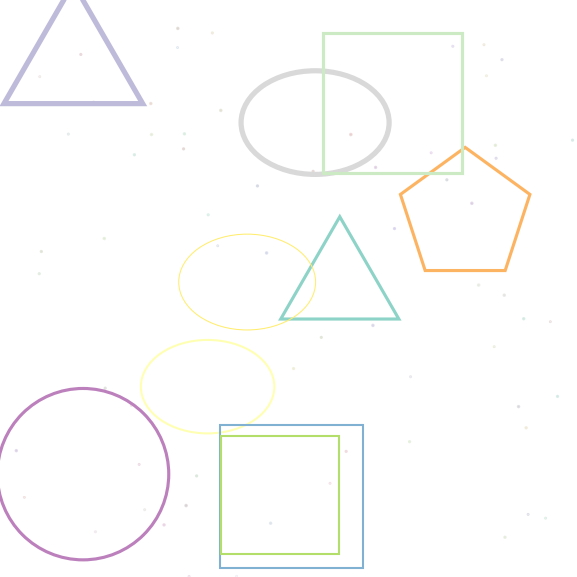[{"shape": "triangle", "thickness": 1.5, "radius": 0.59, "center": [0.588, 0.506]}, {"shape": "oval", "thickness": 1, "radius": 0.58, "center": [0.36, 0.33]}, {"shape": "triangle", "thickness": 2.5, "radius": 0.69, "center": [0.127, 0.889]}, {"shape": "square", "thickness": 1, "radius": 0.62, "center": [0.504, 0.139]}, {"shape": "pentagon", "thickness": 1.5, "radius": 0.59, "center": [0.805, 0.626]}, {"shape": "square", "thickness": 1, "radius": 0.51, "center": [0.485, 0.143]}, {"shape": "oval", "thickness": 2.5, "radius": 0.64, "center": [0.546, 0.787]}, {"shape": "circle", "thickness": 1.5, "radius": 0.74, "center": [0.144, 0.178]}, {"shape": "square", "thickness": 1.5, "radius": 0.6, "center": [0.679, 0.821]}, {"shape": "oval", "thickness": 0.5, "radius": 0.59, "center": [0.428, 0.511]}]